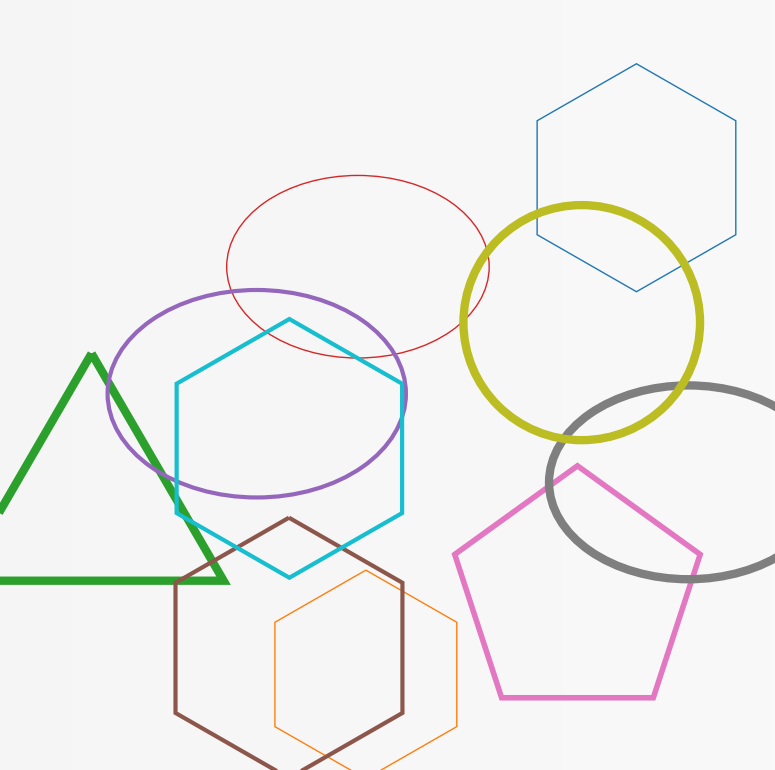[{"shape": "hexagon", "thickness": 0.5, "radius": 0.74, "center": [0.821, 0.769]}, {"shape": "hexagon", "thickness": 0.5, "radius": 0.68, "center": [0.472, 0.124]}, {"shape": "triangle", "thickness": 3, "radius": 0.98, "center": [0.118, 0.344]}, {"shape": "oval", "thickness": 0.5, "radius": 0.85, "center": [0.462, 0.654]}, {"shape": "oval", "thickness": 1.5, "radius": 0.96, "center": [0.331, 0.489]}, {"shape": "hexagon", "thickness": 1.5, "radius": 0.85, "center": [0.373, 0.159]}, {"shape": "pentagon", "thickness": 2, "radius": 0.83, "center": [0.745, 0.229]}, {"shape": "oval", "thickness": 3, "radius": 0.9, "center": [0.888, 0.374]}, {"shape": "circle", "thickness": 3, "radius": 0.76, "center": [0.751, 0.581]}, {"shape": "hexagon", "thickness": 1.5, "radius": 0.84, "center": [0.373, 0.418]}]